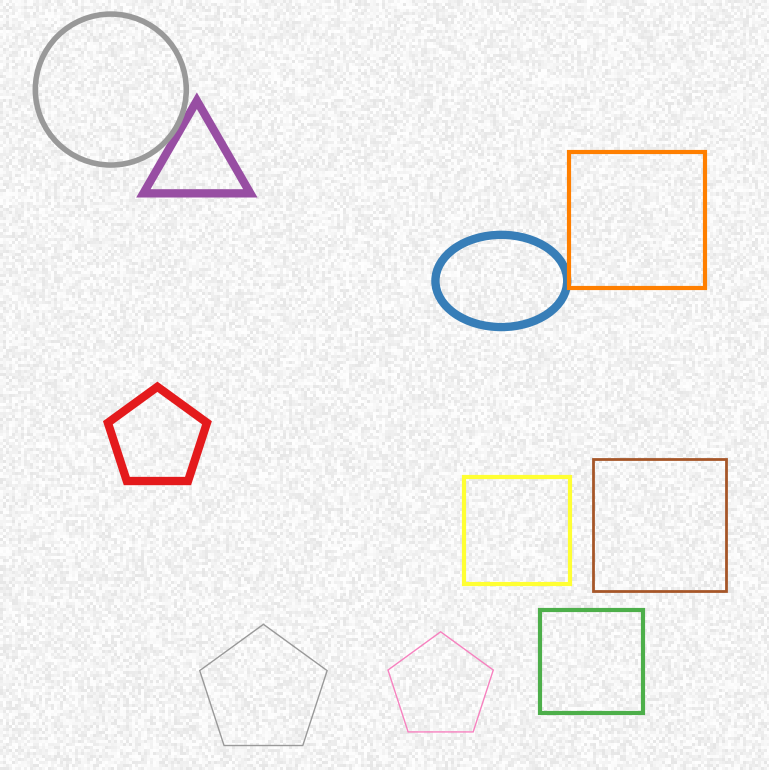[{"shape": "pentagon", "thickness": 3, "radius": 0.34, "center": [0.204, 0.43]}, {"shape": "oval", "thickness": 3, "radius": 0.43, "center": [0.651, 0.635]}, {"shape": "square", "thickness": 1.5, "radius": 0.33, "center": [0.768, 0.141]}, {"shape": "triangle", "thickness": 3, "radius": 0.4, "center": [0.256, 0.789]}, {"shape": "square", "thickness": 1.5, "radius": 0.44, "center": [0.827, 0.714]}, {"shape": "square", "thickness": 1.5, "radius": 0.34, "center": [0.671, 0.311]}, {"shape": "square", "thickness": 1, "radius": 0.43, "center": [0.856, 0.318]}, {"shape": "pentagon", "thickness": 0.5, "radius": 0.36, "center": [0.572, 0.108]}, {"shape": "pentagon", "thickness": 0.5, "radius": 0.44, "center": [0.342, 0.102]}, {"shape": "circle", "thickness": 2, "radius": 0.49, "center": [0.144, 0.884]}]